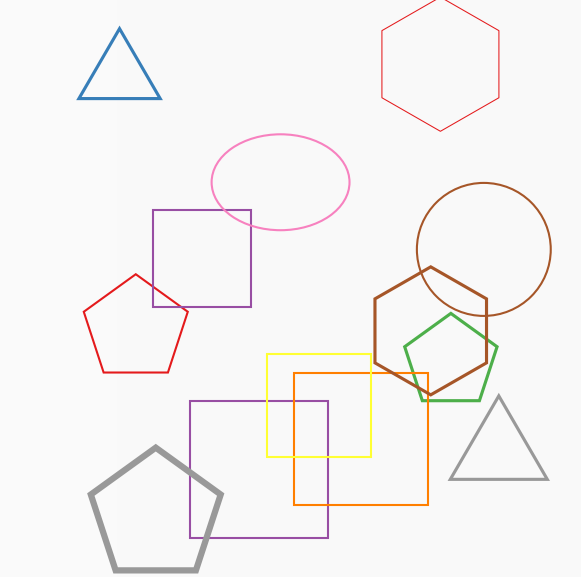[{"shape": "hexagon", "thickness": 0.5, "radius": 0.58, "center": [0.758, 0.888]}, {"shape": "pentagon", "thickness": 1, "radius": 0.47, "center": [0.234, 0.43]}, {"shape": "triangle", "thickness": 1.5, "radius": 0.4, "center": [0.206, 0.869]}, {"shape": "pentagon", "thickness": 1.5, "radius": 0.42, "center": [0.776, 0.373]}, {"shape": "square", "thickness": 1, "radius": 0.59, "center": [0.445, 0.187]}, {"shape": "square", "thickness": 1, "radius": 0.42, "center": [0.348, 0.552]}, {"shape": "square", "thickness": 1, "radius": 0.57, "center": [0.621, 0.239]}, {"shape": "square", "thickness": 1, "radius": 0.45, "center": [0.549, 0.297]}, {"shape": "hexagon", "thickness": 1.5, "radius": 0.55, "center": [0.741, 0.426]}, {"shape": "circle", "thickness": 1, "radius": 0.58, "center": [0.832, 0.567]}, {"shape": "oval", "thickness": 1, "radius": 0.59, "center": [0.483, 0.684]}, {"shape": "triangle", "thickness": 1.5, "radius": 0.48, "center": [0.858, 0.217]}, {"shape": "pentagon", "thickness": 3, "radius": 0.59, "center": [0.268, 0.107]}]